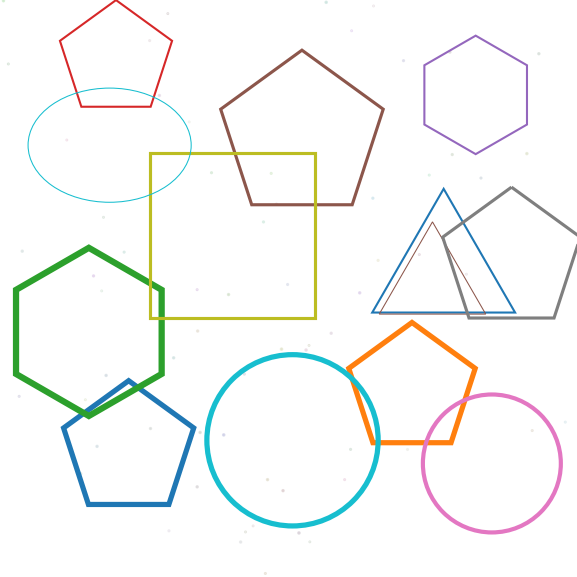[{"shape": "triangle", "thickness": 1, "radius": 0.71, "center": [0.768, 0.529]}, {"shape": "pentagon", "thickness": 2.5, "radius": 0.59, "center": [0.223, 0.221]}, {"shape": "pentagon", "thickness": 2.5, "radius": 0.58, "center": [0.713, 0.326]}, {"shape": "hexagon", "thickness": 3, "radius": 0.73, "center": [0.154, 0.424]}, {"shape": "pentagon", "thickness": 1, "radius": 0.51, "center": [0.201, 0.897]}, {"shape": "hexagon", "thickness": 1, "radius": 0.51, "center": [0.824, 0.835]}, {"shape": "pentagon", "thickness": 1.5, "radius": 0.74, "center": [0.523, 0.764]}, {"shape": "triangle", "thickness": 0.5, "radius": 0.53, "center": [0.749, 0.508]}, {"shape": "circle", "thickness": 2, "radius": 0.6, "center": [0.852, 0.197]}, {"shape": "pentagon", "thickness": 1.5, "radius": 0.63, "center": [0.886, 0.55]}, {"shape": "square", "thickness": 1.5, "radius": 0.72, "center": [0.403, 0.592]}, {"shape": "circle", "thickness": 2.5, "radius": 0.74, "center": [0.507, 0.237]}, {"shape": "oval", "thickness": 0.5, "radius": 0.71, "center": [0.19, 0.748]}]